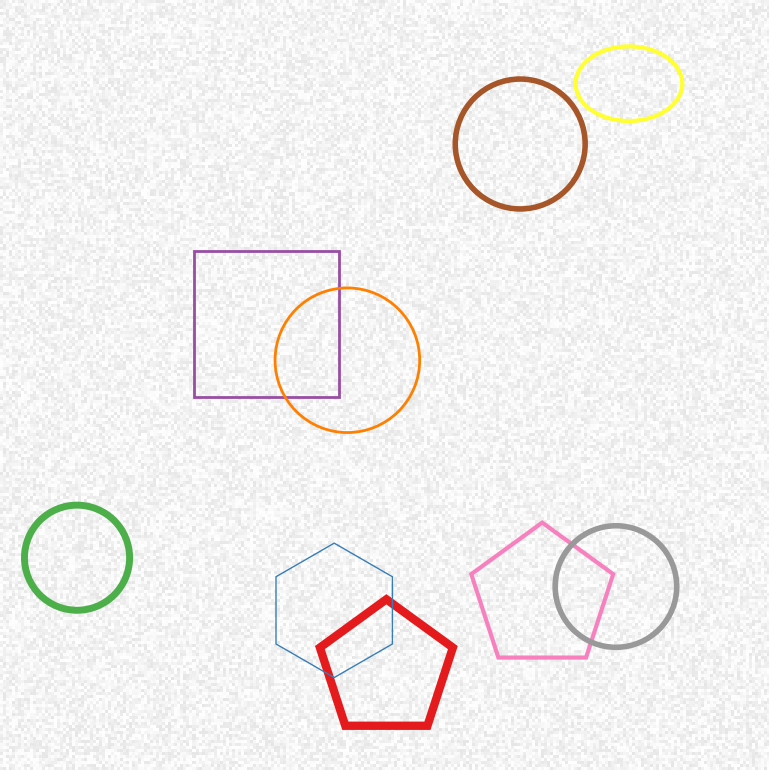[{"shape": "pentagon", "thickness": 3, "radius": 0.45, "center": [0.502, 0.131]}, {"shape": "hexagon", "thickness": 0.5, "radius": 0.44, "center": [0.434, 0.207]}, {"shape": "circle", "thickness": 2.5, "radius": 0.34, "center": [0.1, 0.276]}, {"shape": "square", "thickness": 1, "radius": 0.47, "center": [0.346, 0.579]}, {"shape": "circle", "thickness": 1, "radius": 0.47, "center": [0.451, 0.532]}, {"shape": "oval", "thickness": 1.5, "radius": 0.35, "center": [0.817, 0.891]}, {"shape": "circle", "thickness": 2, "radius": 0.42, "center": [0.676, 0.813]}, {"shape": "pentagon", "thickness": 1.5, "radius": 0.48, "center": [0.704, 0.224]}, {"shape": "circle", "thickness": 2, "radius": 0.39, "center": [0.8, 0.238]}]